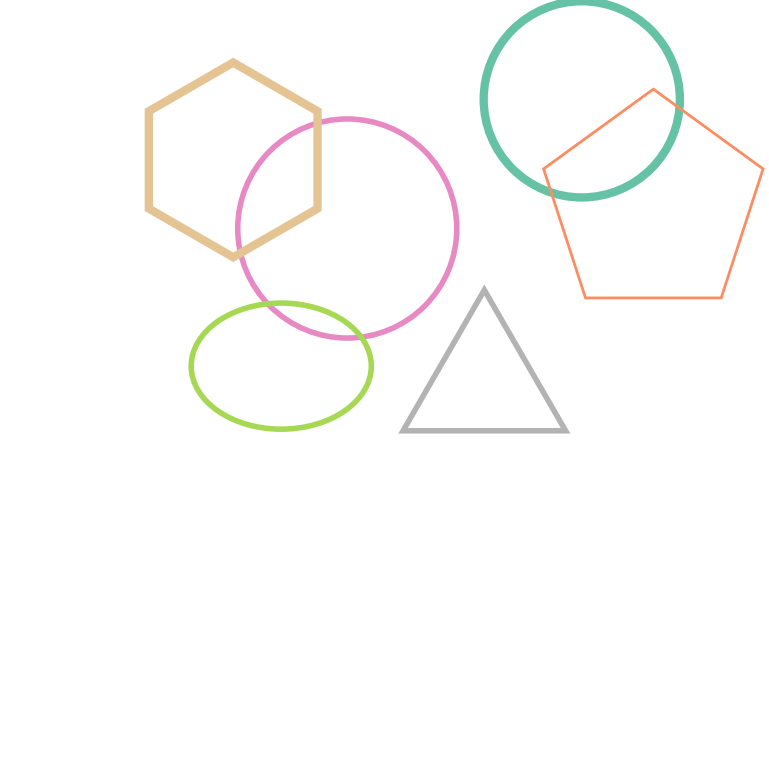[{"shape": "circle", "thickness": 3, "radius": 0.64, "center": [0.756, 0.871]}, {"shape": "pentagon", "thickness": 1, "radius": 0.75, "center": [0.848, 0.734]}, {"shape": "circle", "thickness": 2, "radius": 0.71, "center": [0.451, 0.703]}, {"shape": "oval", "thickness": 2, "radius": 0.58, "center": [0.365, 0.525]}, {"shape": "hexagon", "thickness": 3, "radius": 0.63, "center": [0.303, 0.792]}, {"shape": "triangle", "thickness": 2, "radius": 0.61, "center": [0.629, 0.501]}]